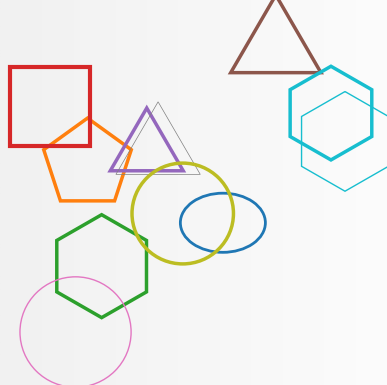[{"shape": "oval", "thickness": 2, "radius": 0.55, "center": [0.575, 0.421]}, {"shape": "pentagon", "thickness": 2.5, "radius": 0.59, "center": [0.226, 0.574]}, {"shape": "hexagon", "thickness": 2.5, "radius": 0.67, "center": [0.262, 0.309]}, {"shape": "square", "thickness": 3, "radius": 0.52, "center": [0.13, 0.723]}, {"shape": "triangle", "thickness": 2.5, "radius": 0.54, "center": [0.379, 0.611]}, {"shape": "triangle", "thickness": 2.5, "radius": 0.67, "center": [0.712, 0.878]}, {"shape": "circle", "thickness": 1, "radius": 0.72, "center": [0.195, 0.138]}, {"shape": "triangle", "thickness": 0.5, "radius": 0.63, "center": [0.408, 0.61]}, {"shape": "circle", "thickness": 2.5, "radius": 0.65, "center": [0.472, 0.445]}, {"shape": "hexagon", "thickness": 2.5, "radius": 0.61, "center": [0.854, 0.706]}, {"shape": "hexagon", "thickness": 1, "radius": 0.65, "center": [0.89, 0.633]}]